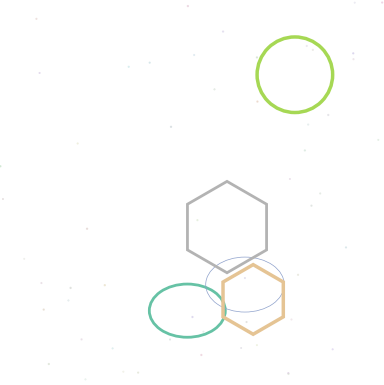[{"shape": "oval", "thickness": 2, "radius": 0.49, "center": [0.487, 0.193]}, {"shape": "oval", "thickness": 0.5, "radius": 0.51, "center": [0.636, 0.261]}, {"shape": "circle", "thickness": 2.5, "radius": 0.49, "center": [0.766, 0.806]}, {"shape": "hexagon", "thickness": 2.5, "radius": 0.45, "center": [0.658, 0.222]}, {"shape": "hexagon", "thickness": 2, "radius": 0.59, "center": [0.59, 0.41]}]